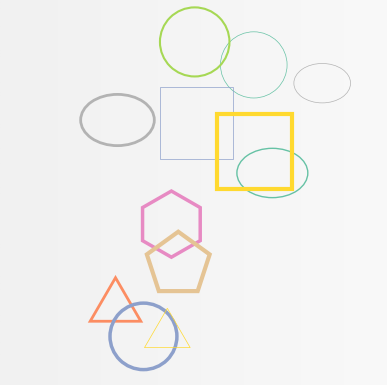[{"shape": "circle", "thickness": 0.5, "radius": 0.43, "center": [0.655, 0.831]}, {"shape": "oval", "thickness": 1, "radius": 0.46, "center": [0.703, 0.551]}, {"shape": "triangle", "thickness": 2, "radius": 0.38, "center": [0.298, 0.203]}, {"shape": "square", "thickness": 0.5, "radius": 0.47, "center": [0.506, 0.68]}, {"shape": "circle", "thickness": 2.5, "radius": 0.43, "center": [0.37, 0.126]}, {"shape": "hexagon", "thickness": 2.5, "radius": 0.43, "center": [0.442, 0.418]}, {"shape": "circle", "thickness": 1.5, "radius": 0.45, "center": [0.502, 0.891]}, {"shape": "square", "thickness": 3, "radius": 0.48, "center": [0.657, 0.606]}, {"shape": "triangle", "thickness": 0.5, "radius": 0.34, "center": [0.432, 0.131]}, {"shape": "pentagon", "thickness": 3, "radius": 0.43, "center": [0.46, 0.313]}, {"shape": "oval", "thickness": 2, "radius": 0.48, "center": [0.303, 0.688]}, {"shape": "oval", "thickness": 0.5, "radius": 0.37, "center": [0.832, 0.784]}]